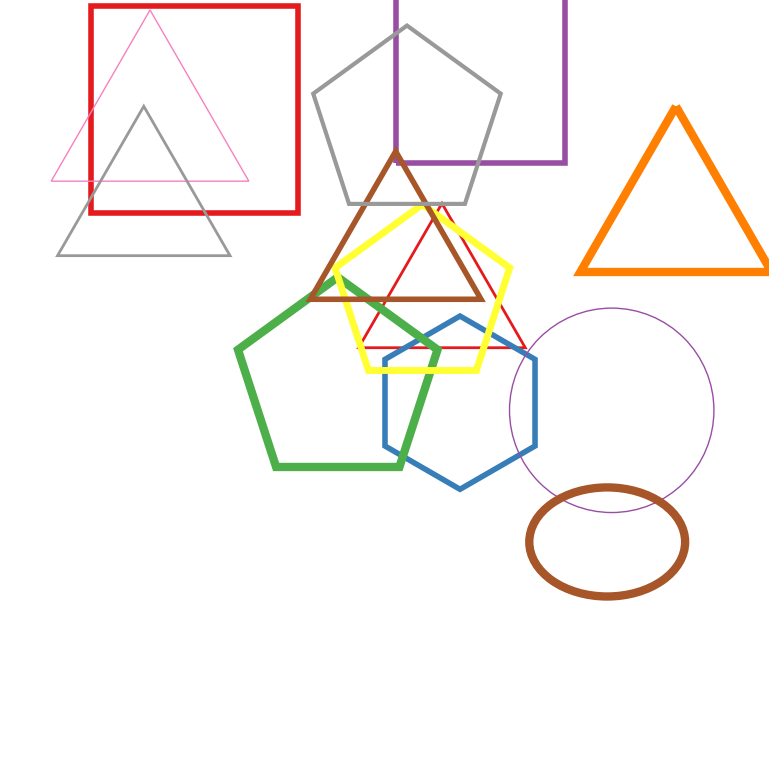[{"shape": "square", "thickness": 2, "radius": 0.67, "center": [0.252, 0.857]}, {"shape": "triangle", "thickness": 1, "radius": 0.62, "center": [0.574, 0.611]}, {"shape": "hexagon", "thickness": 2, "radius": 0.56, "center": [0.597, 0.477]}, {"shape": "pentagon", "thickness": 3, "radius": 0.68, "center": [0.439, 0.504]}, {"shape": "square", "thickness": 2, "radius": 0.55, "center": [0.624, 0.898]}, {"shape": "circle", "thickness": 0.5, "radius": 0.66, "center": [0.794, 0.467]}, {"shape": "triangle", "thickness": 3, "radius": 0.72, "center": [0.878, 0.718]}, {"shape": "pentagon", "thickness": 2.5, "radius": 0.6, "center": [0.549, 0.615]}, {"shape": "oval", "thickness": 3, "radius": 0.51, "center": [0.789, 0.296]}, {"shape": "triangle", "thickness": 2, "radius": 0.64, "center": [0.514, 0.675]}, {"shape": "triangle", "thickness": 0.5, "radius": 0.74, "center": [0.195, 0.839]}, {"shape": "pentagon", "thickness": 1.5, "radius": 0.64, "center": [0.529, 0.839]}, {"shape": "triangle", "thickness": 1, "radius": 0.65, "center": [0.187, 0.733]}]